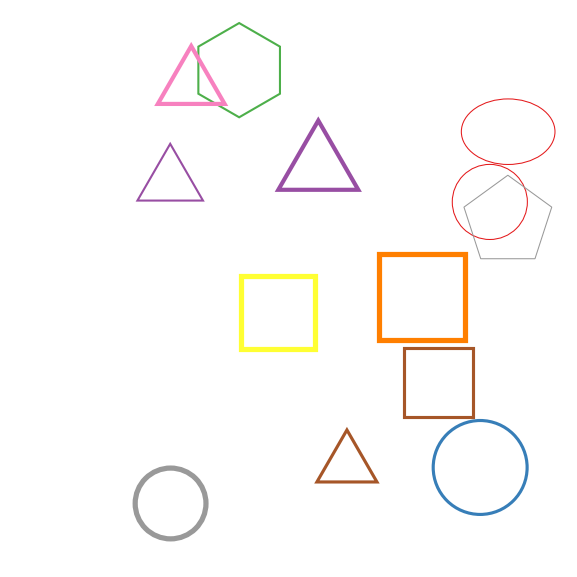[{"shape": "circle", "thickness": 0.5, "radius": 0.33, "center": [0.848, 0.649]}, {"shape": "oval", "thickness": 0.5, "radius": 0.41, "center": [0.88, 0.771]}, {"shape": "circle", "thickness": 1.5, "radius": 0.41, "center": [0.831, 0.19]}, {"shape": "hexagon", "thickness": 1, "radius": 0.41, "center": [0.414, 0.878]}, {"shape": "triangle", "thickness": 2, "radius": 0.4, "center": [0.551, 0.71]}, {"shape": "triangle", "thickness": 1, "radius": 0.33, "center": [0.295, 0.685]}, {"shape": "square", "thickness": 2.5, "radius": 0.37, "center": [0.73, 0.485]}, {"shape": "square", "thickness": 2.5, "radius": 0.32, "center": [0.481, 0.458]}, {"shape": "square", "thickness": 1.5, "radius": 0.3, "center": [0.76, 0.337]}, {"shape": "triangle", "thickness": 1.5, "radius": 0.3, "center": [0.601, 0.195]}, {"shape": "triangle", "thickness": 2, "radius": 0.33, "center": [0.331, 0.853]}, {"shape": "circle", "thickness": 2.5, "radius": 0.31, "center": [0.295, 0.127]}, {"shape": "pentagon", "thickness": 0.5, "radius": 0.4, "center": [0.879, 0.616]}]